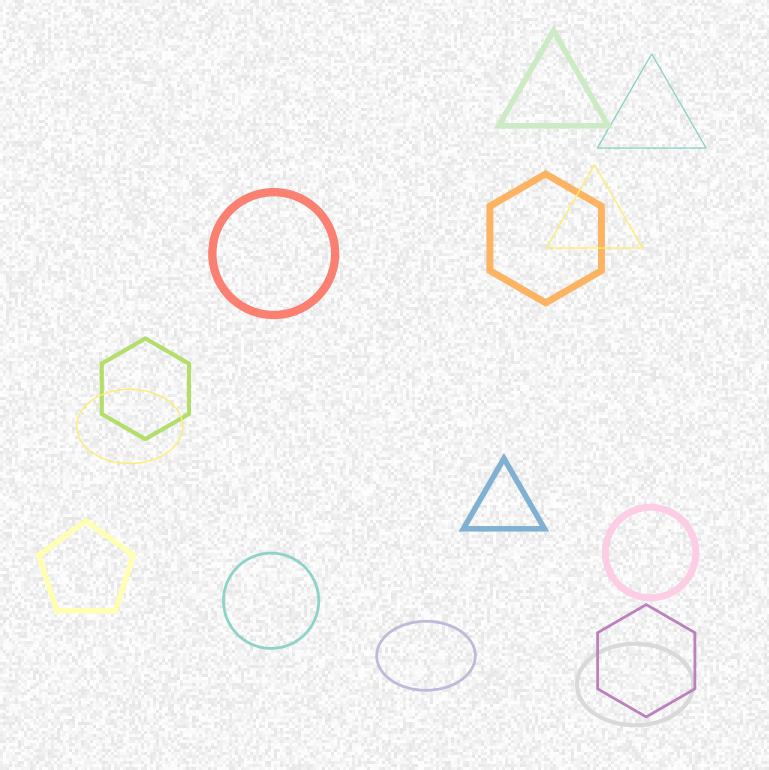[{"shape": "triangle", "thickness": 0.5, "radius": 0.41, "center": [0.846, 0.848]}, {"shape": "circle", "thickness": 1, "radius": 0.31, "center": [0.352, 0.22]}, {"shape": "pentagon", "thickness": 2, "radius": 0.32, "center": [0.112, 0.259]}, {"shape": "oval", "thickness": 1, "radius": 0.32, "center": [0.553, 0.148]}, {"shape": "circle", "thickness": 3, "radius": 0.4, "center": [0.355, 0.671]}, {"shape": "triangle", "thickness": 2, "radius": 0.3, "center": [0.654, 0.344]}, {"shape": "hexagon", "thickness": 2.5, "radius": 0.42, "center": [0.709, 0.69]}, {"shape": "hexagon", "thickness": 1.5, "radius": 0.33, "center": [0.189, 0.495]}, {"shape": "circle", "thickness": 2.5, "radius": 0.29, "center": [0.845, 0.282]}, {"shape": "oval", "thickness": 1.5, "radius": 0.38, "center": [0.825, 0.111]}, {"shape": "hexagon", "thickness": 1, "radius": 0.36, "center": [0.839, 0.142]}, {"shape": "triangle", "thickness": 2, "radius": 0.41, "center": [0.719, 0.878]}, {"shape": "oval", "thickness": 0.5, "radius": 0.34, "center": [0.168, 0.446]}, {"shape": "triangle", "thickness": 0.5, "radius": 0.36, "center": [0.772, 0.714]}]